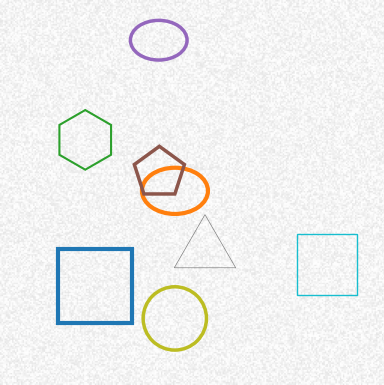[{"shape": "square", "thickness": 3, "radius": 0.48, "center": [0.246, 0.257]}, {"shape": "oval", "thickness": 3, "radius": 0.43, "center": [0.454, 0.504]}, {"shape": "hexagon", "thickness": 1.5, "radius": 0.39, "center": [0.221, 0.637]}, {"shape": "oval", "thickness": 2.5, "radius": 0.37, "center": [0.412, 0.896]}, {"shape": "pentagon", "thickness": 2.5, "radius": 0.34, "center": [0.414, 0.552]}, {"shape": "triangle", "thickness": 0.5, "radius": 0.46, "center": [0.532, 0.351]}, {"shape": "circle", "thickness": 2.5, "radius": 0.41, "center": [0.454, 0.173]}, {"shape": "square", "thickness": 1, "radius": 0.39, "center": [0.849, 0.313]}]